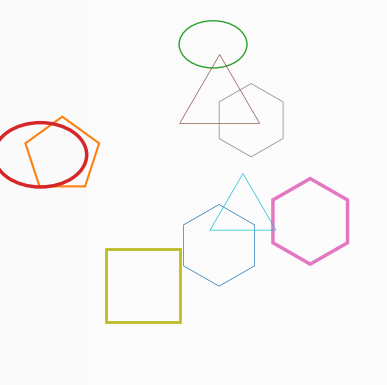[{"shape": "hexagon", "thickness": 0.5, "radius": 0.53, "center": [0.565, 0.363]}, {"shape": "pentagon", "thickness": 1.5, "radius": 0.5, "center": [0.161, 0.597]}, {"shape": "oval", "thickness": 1, "radius": 0.44, "center": [0.55, 0.885]}, {"shape": "oval", "thickness": 2.5, "radius": 0.6, "center": [0.104, 0.598]}, {"shape": "triangle", "thickness": 0.5, "radius": 0.6, "center": [0.567, 0.739]}, {"shape": "hexagon", "thickness": 2.5, "radius": 0.56, "center": [0.801, 0.425]}, {"shape": "hexagon", "thickness": 0.5, "radius": 0.48, "center": [0.648, 0.688]}, {"shape": "square", "thickness": 2, "radius": 0.48, "center": [0.37, 0.259]}, {"shape": "triangle", "thickness": 0.5, "radius": 0.49, "center": [0.627, 0.451]}]